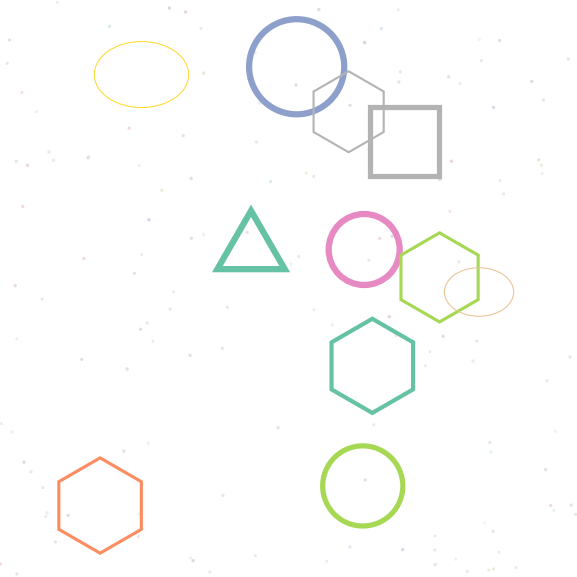[{"shape": "hexagon", "thickness": 2, "radius": 0.41, "center": [0.645, 0.366]}, {"shape": "triangle", "thickness": 3, "radius": 0.34, "center": [0.435, 0.567]}, {"shape": "hexagon", "thickness": 1.5, "radius": 0.41, "center": [0.173, 0.124]}, {"shape": "circle", "thickness": 3, "radius": 0.41, "center": [0.514, 0.884]}, {"shape": "circle", "thickness": 3, "radius": 0.31, "center": [0.631, 0.567]}, {"shape": "circle", "thickness": 2.5, "radius": 0.35, "center": [0.628, 0.158]}, {"shape": "hexagon", "thickness": 1.5, "radius": 0.39, "center": [0.761, 0.519]}, {"shape": "oval", "thickness": 0.5, "radius": 0.41, "center": [0.245, 0.87]}, {"shape": "oval", "thickness": 0.5, "radius": 0.3, "center": [0.83, 0.494]}, {"shape": "square", "thickness": 2.5, "radius": 0.3, "center": [0.701, 0.755]}, {"shape": "hexagon", "thickness": 1, "radius": 0.35, "center": [0.604, 0.806]}]